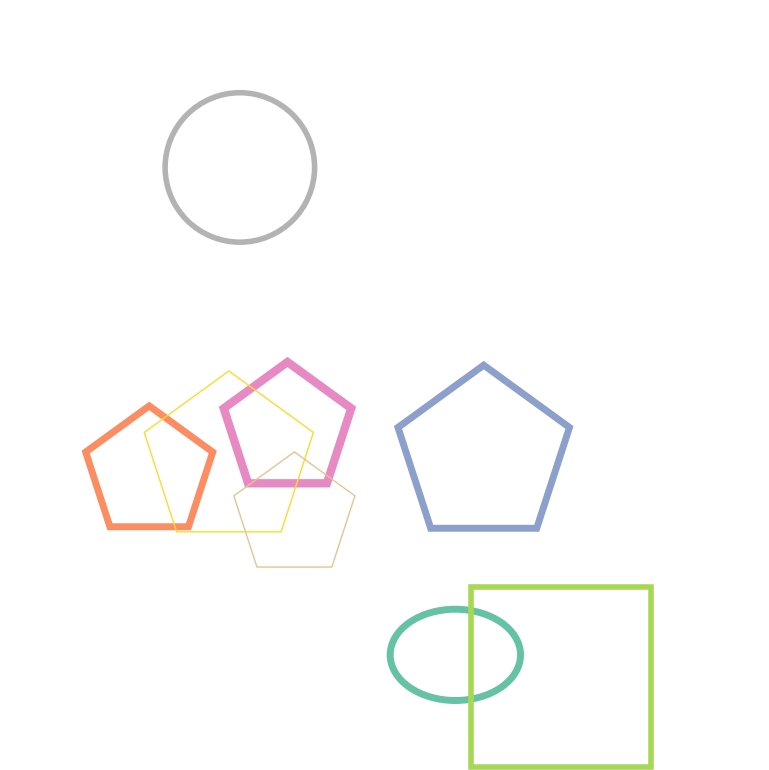[{"shape": "oval", "thickness": 2.5, "radius": 0.42, "center": [0.591, 0.15]}, {"shape": "pentagon", "thickness": 2.5, "radius": 0.43, "center": [0.194, 0.386]}, {"shape": "pentagon", "thickness": 2.5, "radius": 0.59, "center": [0.628, 0.409]}, {"shape": "pentagon", "thickness": 3, "radius": 0.44, "center": [0.373, 0.443]}, {"shape": "square", "thickness": 2, "radius": 0.58, "center": [0.729, 0.121]}, {"shape": "pentagon", "thickness": 0.5, "radius": 0.58, "center": [0.297, 0.403]}, {"shape": "pentagon", "thickness": 0.5, "radius": 0.41, "center": [0.382, 0.33]}, {"shape": "circle", "thickness": 2, "radius": 0.49, "center": [0.311, 0.783]}]